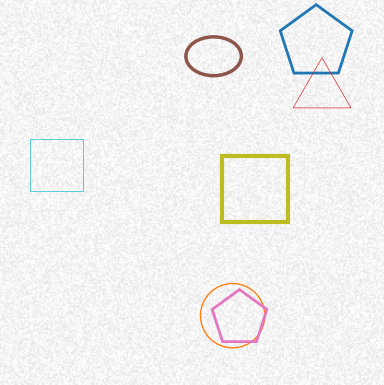[{"shape": "pentagon", "thickness": 2, "radius": 0.49, "center": [0.821, 0.89]}, {"shape": "circle", "thickness": 1, "radius": 0.42, "center": [0.604, 0.18]}, {"shape": "triangle", "thickness": 0.5, "radius": 0.43, "center": [0.836, 0.763]}, {"shape": "oval", "thickness": 2.5, "radius": 0.36, "center": [0.555, 0.854]}, {"shape": "pentagon", "thickness": 2, "radius": 0.37, "center": [0.622, 0.173]}, {"shape": "square", "thickness": 3, "radius": 0.42, "center": [0.663, 0.509]}, {"shape": "square", "thickness": 0.5, "radius": 0.34, "center": [0.147, 0.572]}]